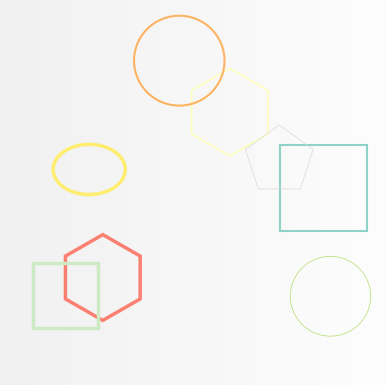[{"shape": "square", "thickness": 1.5, "radius": 0.56, "center": [0.835, 0.512]}, {"shape": "hexagon", "thickness": 1, "radius": 0.57, "center": [0.593, 0.709]}, {"shape": "hexagon", "thickness": 2.5, "radius": 0.56, "center": [0.265, 0.279]}, {"shape": "circle", "thickness": 1.5, "radius": 0.58, "center": [0.463, 0.842]}, {"shape": "circle", "thickness": 0.5, "radius": 0.52, "center": [0.853, 0.231]}, {"shape": "pentagon", "thickness": 0.5, "radius": 0.46, "center": [0.721, 0.583]}, {"shape": "square", "thickness": 2.5, "radius": 0.42, "center": [0.168, 0.232]}, {"shape": "oval", "thickness": 2.5, "radius": 0.47, "center": [0.23, 0.56]}]